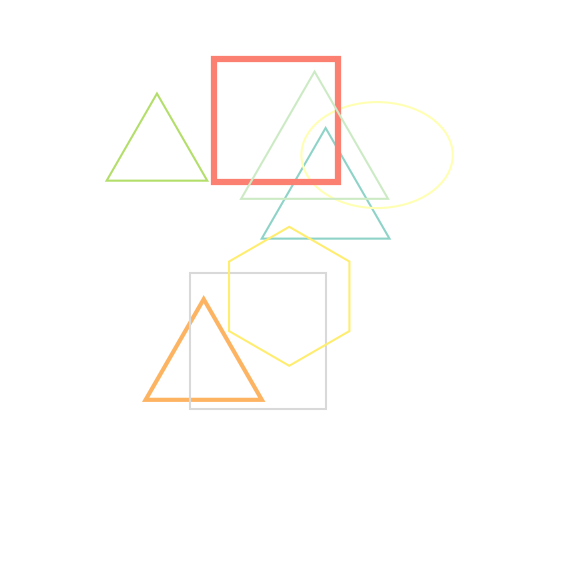[{"shape": "triangle", "thickness": 1, "radius": 0.64, "center": [0.564, 0.65]}, {"shape": "oval", "thickness": 1, "radius": 0.66, "center": [0.653, 0.731]}, {"shape": "square", "thickness": 3, "radius": 0.54, "center": [0.478, 0.79]}, {"shape": "triangle", "thickness": 2, "radius": 0.58, "center": [0.353, 0.365]}, {"shape": "triangle", "thickness": 1, "radius": 0.5, "center": [0.272, 0.737]}, {"shape": "square", "thickness": 1, "radius": 0.59, "center": [0.446, 0.409]}, {"shape": "triangle", "thickness": 1, "radius": 0.73, "center": [0.545, 0.728]}, {"shape": "hexagon", "thickness": 1, "radius": 0.6, "center": [0.501, 0.486]}]